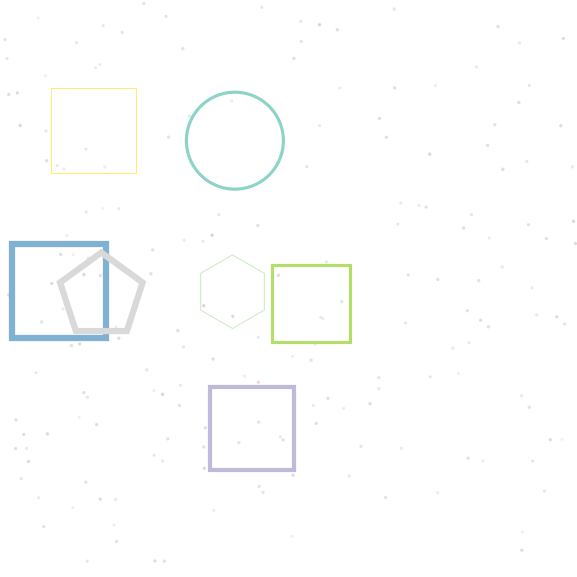[{"shape": "circle", "thickness": 1.5, "radius": 0.42, "center": [0.407, 0.756]}, {"shape": "square", "thickness": 2, "radius": 0.36, "center": [0.436, 0.257]}, {"shape": "square", "thickness": 3, "radius": 0.41, "center": [0.103, 0.495]}, {"shape": "square", "thickness": 1.5, "radius": 0.34, "center": [0.539, 0.474]}, {"shape": "pentagon", "thickness": 3, "radius": 0.38, "center": [0.175, 0.487]}, {"shape": "hexagon", "thickness": 0.5, "radius": 0.32, "center": [0.403, 0.494]}, {"shape": "square", "thickness": 0.5, "radius": 0.37, "center": [0.162, 0.773]}]